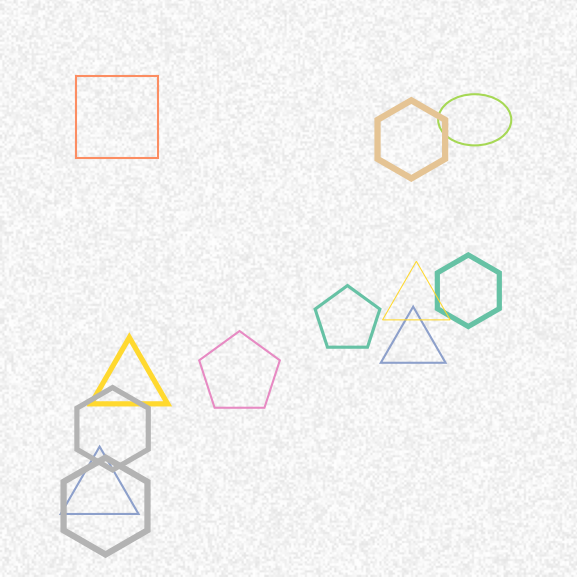[{"shape": "hexagon", "thickness": 2.5, "radius": 0.31, "center": [0.811, 0.496]}, {"shape": "pentagon", "thickness": 1.5, "radius": 0.29, "center": [0.602, 0.446]}, {"shape": "square", "thickness": 1, "radius": 0.35, "center": [0.202, 0.797]}, {"shape": "triangle", "thickness": 1, "radius": 0.39, "center": [0.172, 0.148]}, {"shape": "triangle", "thickness": 1, "radius": 0.32, "center": [0.715, 0.403]}, {"shape": "pentagon", "thickness": 1, "radius": 0.37, "center": [0.415, 0.352]}, {"shape": "oval", "thickness": 1, "radius": 0.32, "center": [0.822, 0.792]}, {"shape": "triangle", "thickness": 2.5, "radius": 0.38, "center": [0.224, 0.338]}, {"shape": "triangle", "thickness": 0.5, "radius": 0.34, "center": [0.721, 0.479]}, {"shape": "hexagon", "thickness": 3, "radius": 0.34, "center": [0.712, 0.758]}, {"shape": "hexagon", "thickness": 3, "radius": 0.42, "center": [0.183, 0.123]}, {"shape": "hexagon", "thickness": 2.5, "radius": 0.36, "center": [0.195, 0.257]}]